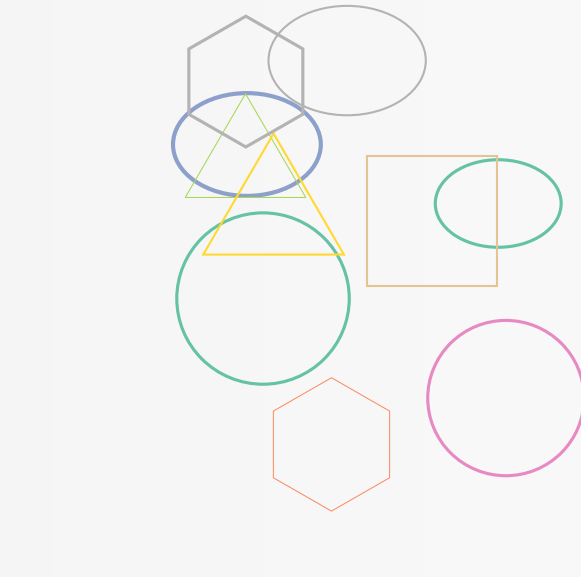[{"shape": "circle", "thickness": 1.5, "radius": 0.74, "center": [0.453, 0.482]}, {"shape": "oval", "thickness": 1.5, "radius": 0.54, "center": [0.857, 0.647]}, {"shape": "hexagon", "thickness": 0.5, "radius": 0.58, "center": [0.57, 0.23]}, {"shape": "oval", "thickness": 2, "radius": 0.64, "center": [0.425, 0.749]}, {"shape": "circle", "thickness": 1.5, "radius": 0.67, "center": [0.87, 0.31]}, {"shape": "triangle", "thickness": 0.5, "radius": 0.6, "center": [0.422, 0.717]}, {"shape": "triangle", "thickness": 1, "radius": 0.7, "center": [0.471, 0.628]}, {"shape": "square", "thickness": 1, "radius": 0.56, "center": [0.743, 0.617]}, {"shape": "hexagon", "thickness": 1.5, "radius": 0.57, "center": [0.423, 0.858]}, {"shape": "oval", "thickness": 1, "radius": 0.68, "center": [0.597, 0.894]}]